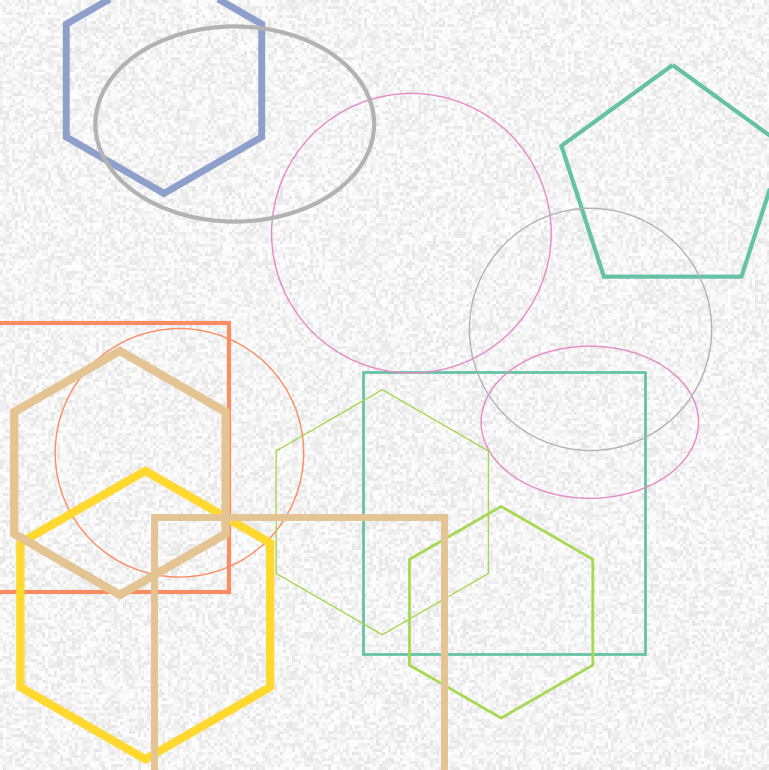[{"shape": "pentagon", "thickness": 1.5, "radius": 0.76, "center": [0.874, 0.764]}, {"shape": "square", "thickness": 1, "radius": 0.91, "center": [0.654, 0.334]}, {"shape": "square", "thickness": 1.5, "radius": 0.87, "center": [0.123, 0.406]}, {"shape": "circle", "thickness": 0.5, "radius": 0.81, "center": [0.233, 0.412]}, {"shape": "hexagon", "thickness": 2.5, "radius": 0.73, "center": [0.213, 0.895]}, {"shape": "oval", "thickness": 0.5, "radius": 0.71, "center": [0.766, 0.452]}, {"shape": "circle", "thickness": 0.5, "radius": 0.91, "center": [0.534, 0.697]}, {"shape": "hexagon", "thickness": 0.5, "radius": 0.8, "center": [0.496, 0.335]}, {"shape": "hexagon", "thickness": 1, "radius": 0.69, "center": [0.651, 0.205]}, {"shape": "hexagon", "thickness": 3, "radius": 0.94, "center": [0.189, 0.201]}, {"shape": "square", "thickness": 2.5, "radius": 0.94, "center": [0.388, 0.141]}, {"shape": "hexagon", "thickness": 3, "radius": 0.79, "center": [0.156, 0.386]}, {"shape": "oval", "thickness": 1.5, "radius": 0.91, "center": [0.305, 0.839]}, {"shape": "circle", "thickness": 0.5, "radius": 0.79, "center": [0.767, 0.572]}]